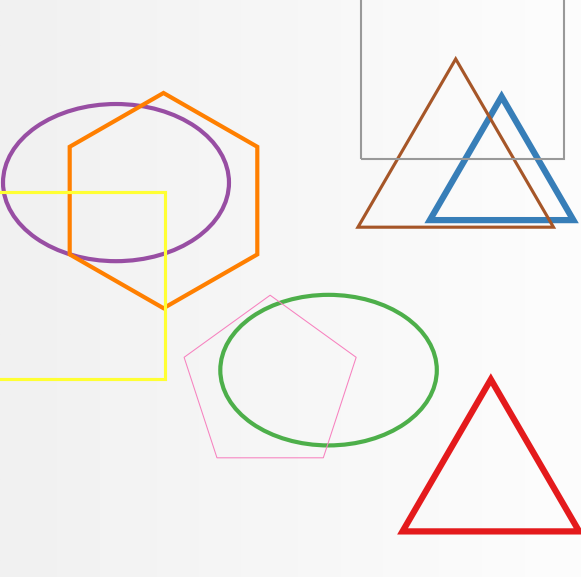[{"shape": "triangle", "thickness": 3, "radius": 0.88, "center": [0.844, 0.167]}, {"shape": "triangle", "thickness": 3, "radius": 0.71, "center": [0.863, 0.689]}, {"shape": "oval", "thickness": 2, "radius": 0.93, "center": [0.565, 0.358]}, {"shape": "oval", "thickness": 2, "radius": 0.97, "center": [0.2, 0.683]}, {"shape": "hexagon", "thickness": 2, "radius": 0.93, "center": [0.281, 0.652]}, {"shape": "square", "thickness": 1.5, "radius": 0.81, "center": [0.123, 0.505]}, {"shape": "triangle", "thickness": 1.5, "radius": 0.97, "center": [0.784, 0.703]}, {"shape": "pentagon", "thickness": 0.5, "radius": 0.78, "center": [0.465, 0.332]}, {"shape": "square", "thickness": 1, "radius": 0.87, "center": [0.795, 0.898]}]